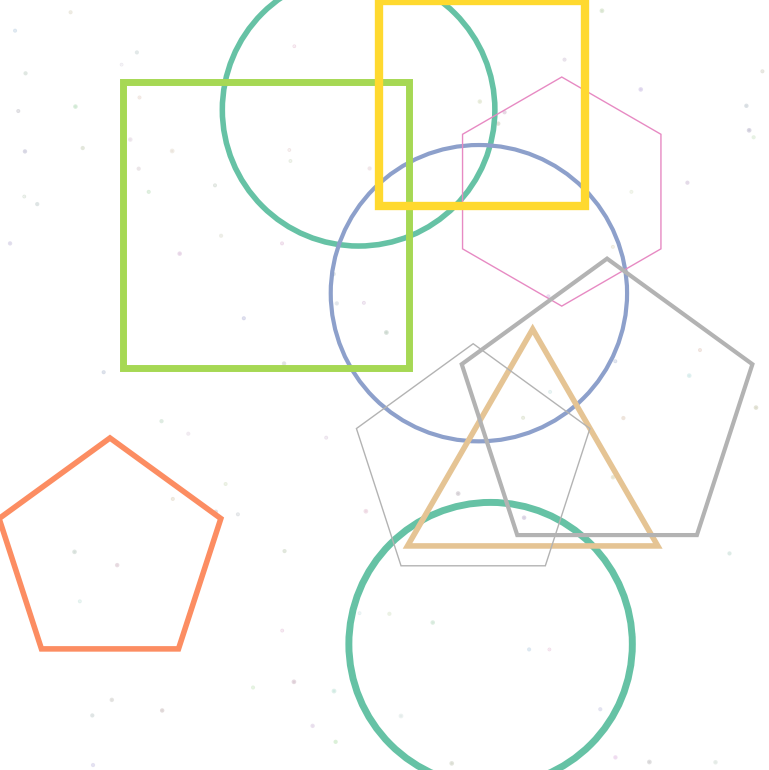[{"shape": "circle", "thickness": 2.5, "radius": 0.92, "center": [0.637, 0.163]}, {"shape": "circle", "thickness": 2, "radius": 0.88, "center": [0.466, 0.857]}, {"shape": "pentagon", "thickness": 2, "radius": 0.76, "center": [0.143, 0.28]}, {"shape": "circle", "thickness": 1.5, "radius": 0.96, "center": [0.622, 0.619]}, {"shape": "hexagon", "thickness": 0.5, "radius": 0.74, "center": [0.73, 0.751]}, {"shape": "square", "thickness": 2.5, "radius": 0.93, "center": [0.346, 0.708]}, {"shape": "square", "thickness": 3, "radius": 0.67, "center": [0.626, 0.866]}, {"shape": "triangle", "thickness": 2, "radius": 0.94, "center": [0.692, 0.385]}, {"shape": "pentagon", "thickness": 0.5, "radius": 0.8, "center": [0.615, 0.394]}, {"shape": "pentagon", "thickness": 1.5, "radius": 0.99, "center": [0.788, 0.466]}]